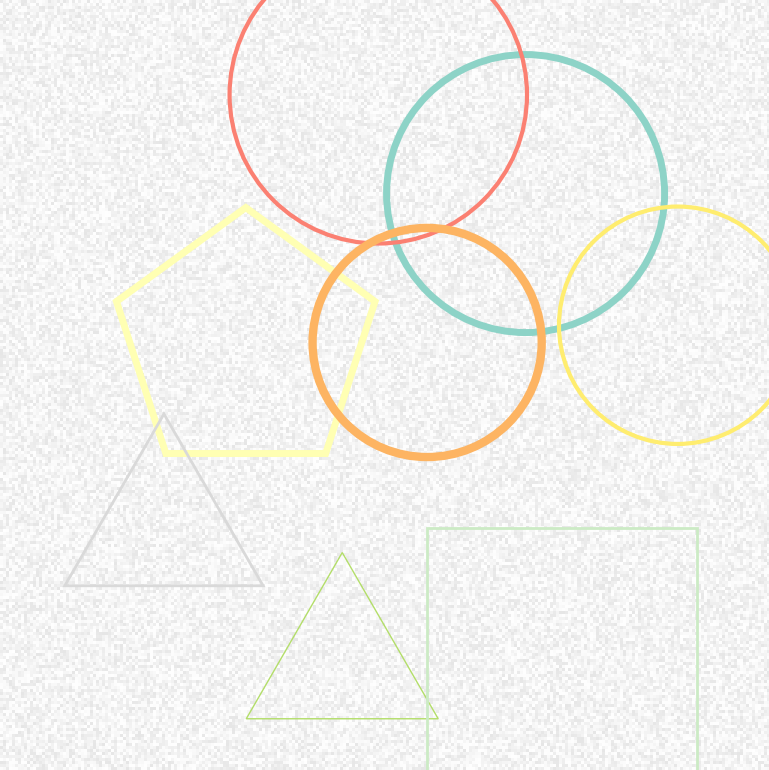[{"shape": "circle", "thickness": 2.5, "radius": 0.9, "center": [0.683, 0.749]}, {"shape": "pentagon", "thickness": 2.5, "radius": 0.88, "center": [0.319, 0.554]}, {"shape": "circle", "thickness": 1.5, "radius": 0.97, "center": [0.491, 0.877]}, {"shape": "circle", "thickness": 3, "radius": 0.74, "center": [0.555, 0.555]}, {"shape": "triangle", "thickness": 0.5, "radius": 0.72, "center": [0.444, 0.138]}, {"shape": "triangle", "thickness": 1, "radius": 0.74, "center": [0.213, 0.314]}, {"shape": "square", "thickness": 1, "radius": 0.88, "center": [0.73, 0.138]}, {"shape": "circle", "thickness": 1.5, "radius": 0.77, "center": [0.88, 0.578]}]